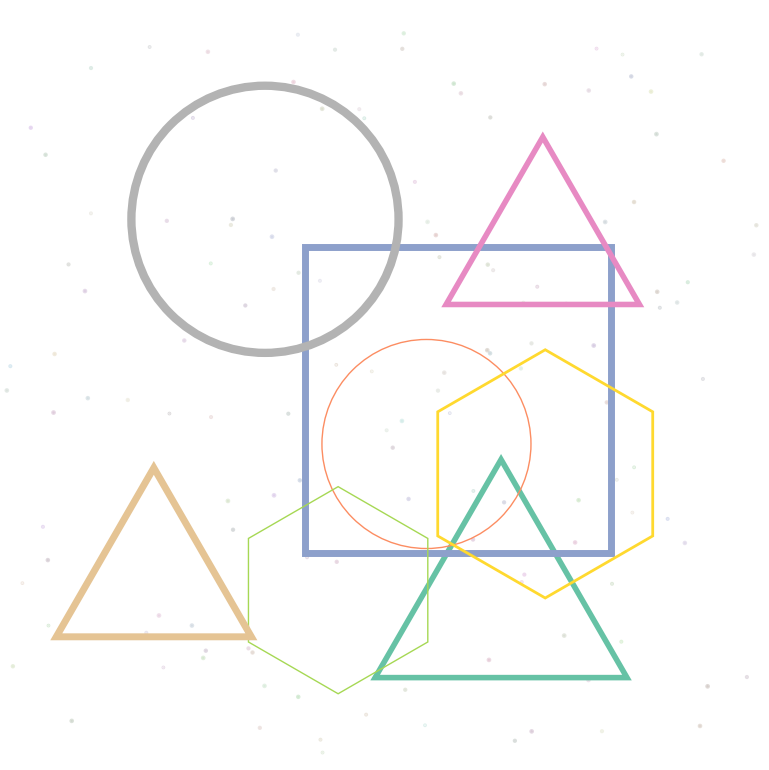[{"shape": "triangle", "thickness": 2, "radius": 0.94, "center": [0.651, 0.214]}, {"shape": "circle", "thickness": 0.5, "radius": 0.68, "center": [0.554, 0.423]}, {"shape": "square", "thickness": 2.5, "radius": 0.99, "center": [0.595, 0.48]}, {"shape": "triangle", "thickness": 2, "radius": 0.72, "center": [0.705, 0.677]}, {"shape": "hexagon", "thickness": 0.5, "radius": 0.67, "center": [0.439, 0.234]}, {"shape": "hexagon", "thickness": 1, "radius": 0.81, "center": [0.708, 0.385]}, {"shape": "triangle", "thickness": 2.5, "radius": 0.73, "center": [0.2, 0.246]}, {"shape": "circle", "thickness": 3, "radius": 0.87, "center": [0.344, 0.715]}]